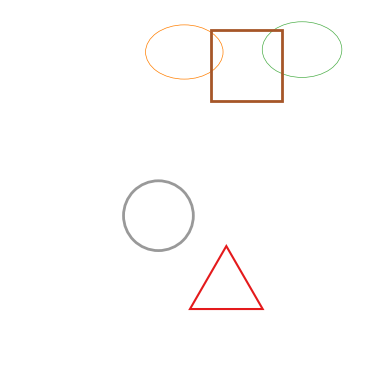[{"shape": "triangle", "thickness": 1.5, "radius": 0.54, "center": [0.588, 0.252]}, {"shape": "oval", "thickness": 0.5, "radius": 0.52, "center": [0.785, 0.871]}, {"shape": "oval", "thickness": 0.5, "radius": 0.5, "center": [0.479, 0.865]}, {"shape": "square", "thickness": 2, "radius": 0.46, "center": [0.641, 0.83]}, {"shape": "circle", "thickness": 2, "radius": 0.45, "center": [0.412, 0.44]}]